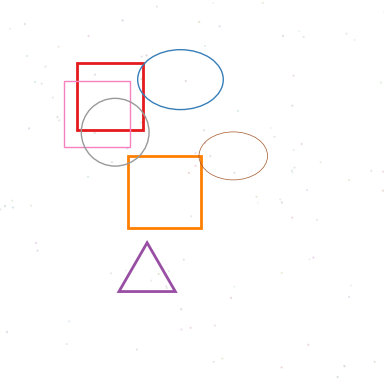[{"shape": "square", "thickness": 2, "radius": 0.43, "center": [0.286, 0.749]}, {"shape": "oval", "thickness": 1, "radius": 0.56, "center": [0.469, 0.793]}, {"shape": "triangle", "thickness": 2, "radius": 0.42, "center": [0.382, 0.285]}, {"shape": "square", "thickness": 2, "radius": 0.47, "center": [0.427, 0.502]}, {"shape": "oval", "thickness": 0.5, "radius": 0.45, "center": [0.606, 0.595]}, {"shape": "square", "thickness": 1, "radius": 0.42, "center": [0.252, 0.704]}, {"shape": "circle", "thickness": 1, "radius": 0.44, "center": [0.299, 0.657]}]